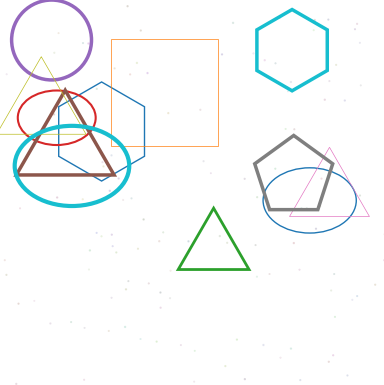[{"shape": "hexagon", "thickness": 1, "radius": 0.64, "center": [0.264, 0.658]}, {"shape": "oval", "thickness": 1, "radius": 0.61, "center": [0.804, 0.479]}, {"shape": "square", "thickness": 0.5, "radius": 0.69, "center": [0.428, 0.76]}, {"shape": "triangle", "thickness": 2, "radius": 0.53, "center": [0.555, 0.353]}, {"shape": "oval", "thickness": 1.5, "radius": 0.51, "center": [0.147, 0.694]}, {"shape": "circle", "thickness": 2.5, "radius": 0.52, "center": [0.134, 0.896]}, {"shape": "triangle", "thickness": 2.5, "radius": 0.73, "center": [0.169, 0.619]}, {"shape": "triangle", "thickness": 0.5, "radius": 0.6, "center": [0.856, 0.497]}, {"shape": "pentagon", "thickness": 2.5, "radius": 0.53, "center": [0.763, 0.542]}, {"shape": "triangle", "thickness": 0.5, "radius": 0.67, "center": [0.107, 0.718]}, {"shape": "hexagon", "thickness": 2.5, "radius": 0.53, "center": [0.759, 0.87]}, {"shape": "oval", "thickness": 3, "radius": 0.74, "center": [0.187, 0.569]}]